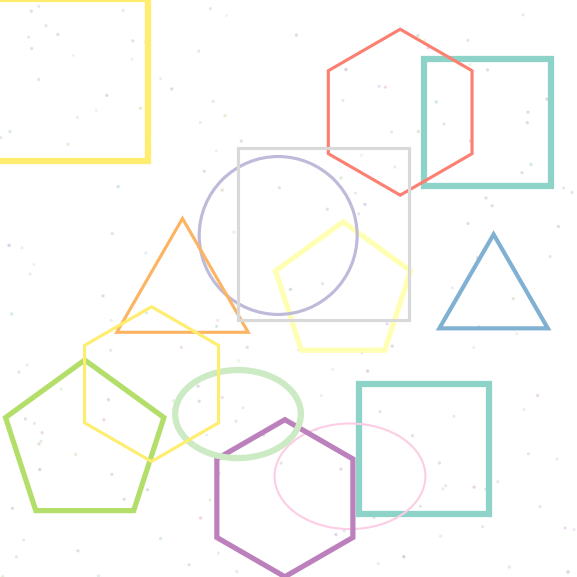[{"shape": "square", "thickness": 3, "radius": 0.55, "center": [0.844, 0.786]}, {"shape": "square", "thickness": 3, "radius": 0.56, "center": [0.735, 0.221]}, {"shape": "pentagon", "thickness": 2.5, "radius": 0.61, "center": [0.594, 0.492]}, {"shape": "circle", "thickness": 1.5, "radius": 0.68, "center": [0.482, 0.591]}, {"shape": "hexagon", "thickness": 1.5, "radius": 0.72, "center": [0.693, 0.805]}, {"shape": "triangle", "thickness": 2, "radius": 0.54, "center": [0.855, 0.485]}, {"shape": "triangle", "thickness": 1.5, "radius": 0.66, "center": [0.316, 0.489]}, {"shape": "pentagon", "thickness": 2.5, "radius": 0.72, "center": [0.147, 0.232]}, {"shape": "oval", "thickness": 1, "radius": 0.65, "center": [0.606, 0.174]}, {"shape": "square", "thickness": 1.5, "radius": 0.74, "center": [0.56, 0.594]}, {"shape": "hexagon", "thickness": 2.5, "radius": 0.68, "center": [0.493, 0.136]}, {"shape": "oval", "thickness": 3, "radius": 0.54, "center": [0.412, 0.282]}, {"shape": "square", "thickness": 3, "radius": 0.7, "center": [0.116, 0.861]}, {"shape": "hexagon", "thickness": 1.5, "radius": 0.67, "center": [0.262, 0.334]}]